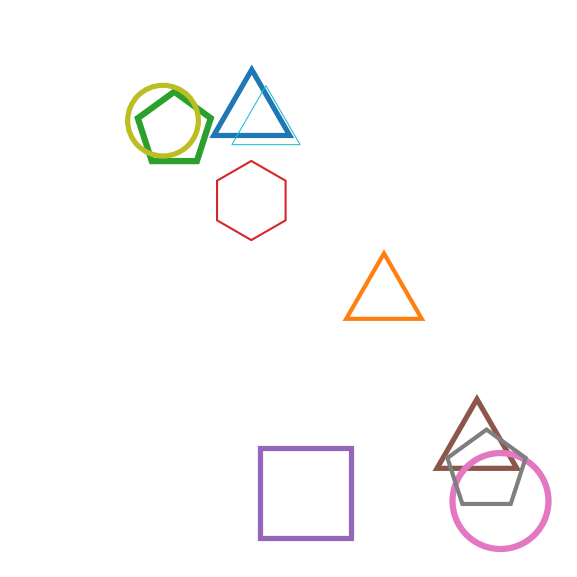[{"shape": "triangle", "thickness": 2.5, "radius": 0.38, "center": [0.436, 0.803]}, {"shape": "triangle", "thickness": 2, "radius": 0.38, "center": [0.665, 0.485]}, {"shape": "pentagon", "thickness": 3, "radius": 0.33, "center": [0.302, 0.774]}, {"shape": "hexagon", "thickness": 1, "radius": 0.34, "center": [0.435, 0.652]}, {"shape": "square", "thickness": 2.5, "radius": 0.39, "center": [0.529, 0.146]}, {"shape": "triangle", "thickness": 2.5, "radius": 0.4, "center": [0.826, 0.228]}, {"shape": "circle", "thickness": 3, "radius": 0.42, "center": [0.867, 0.132]}, {"shape": "pentagon", "thickness": 2, "radius": 0.36, "center": [0.842, 0.184]}, {"shape": "circle", "thickness": 2.5, "radius": 0.31, "center": [0.282, 0.79]}, {"shape": "triangle", "thickness": 0.5, "radius": 0.34, "center": [0.461, 0.783]}]